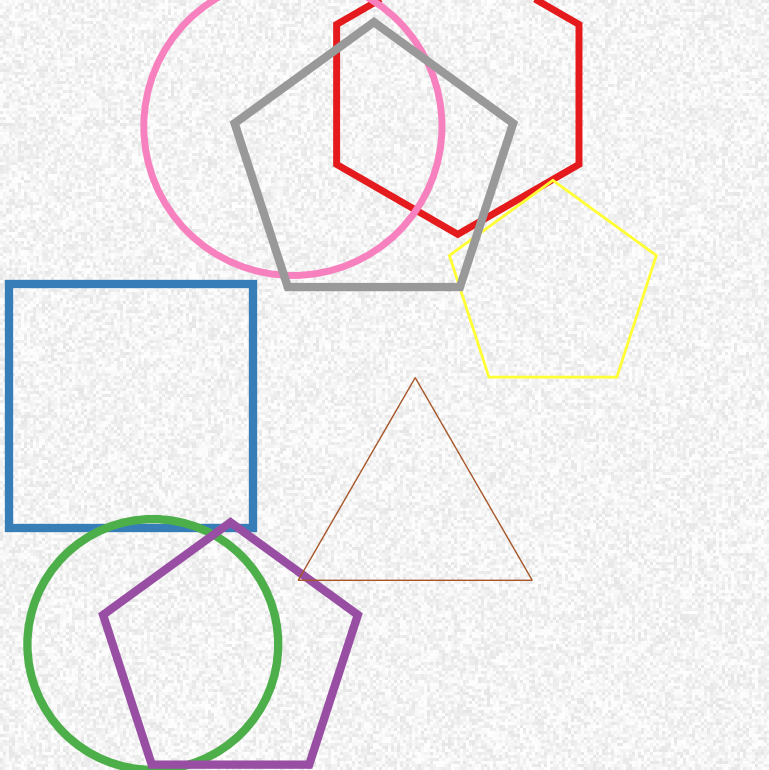[{"shape": "hexagon", "thickness": 2.5, "radius": 0.91, "center": [0.595, 0.877]}, {"shape": "square", "thickness": 3, "radius": 0.79, "center": [0.17, 0.473]}, {"shape": "circle", "thickness": 3, "radius": 0.81, "center": [0.198, 0.163]}, {"shape": "pentagon", "thickness": 3, "radius": 0.87, "center": [0.299, 0.148]}, {"shape": "pentagon", "thickness": 1, "radius": 0.71, "center": [0.718, 0.625]}, {"shape": "triangle", "thickness": 0.5, "radius": 0.88, "center": [0.539, 0.334]}, {"shape": "circle", "thickness": 2.5, "radius": 0.97, "center": [0.38, 0.836]}, {"shape": "pentagon", "thickness": 3, "radius": 0.95, "center": [0.486, 0.781]}]